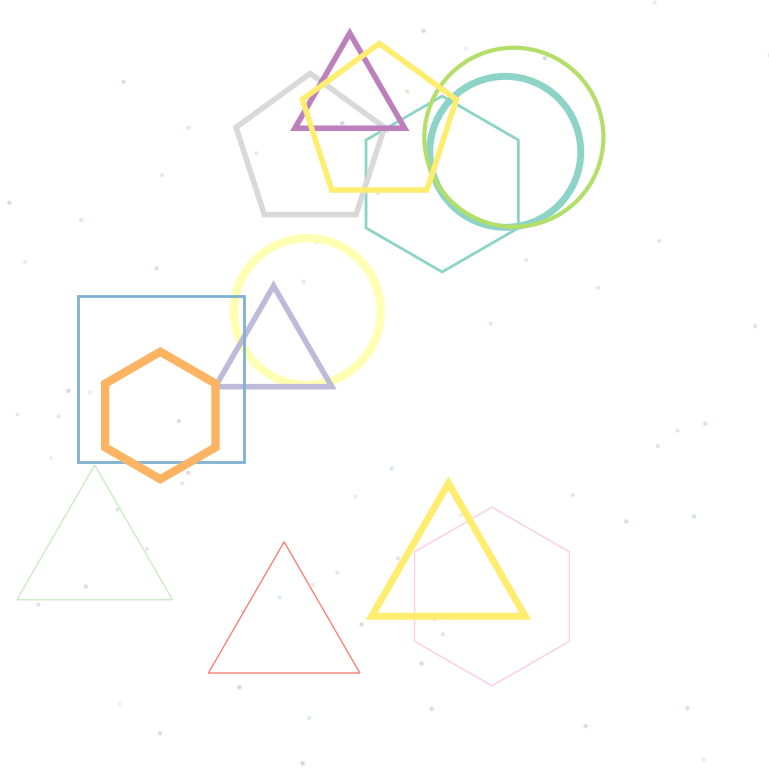[{"shape": "circle", "thickness": 2.5, "radius": 0.49, "center": [0.656, 0.803]}, {"shape": "hexagon", "thickness": 1, "radius": 0.57, "center": [0.574, 0.761]}, {"shape": "circle", "thickness": 3, "radius": 0.48, "center": [0.399, 0.595]}, {"shape": "triangle", "thickness": 2, "radius": 0.44, "center": [0.355, 0.541]}, {"shape": "triangle", "thickness": 0.5, "radius": 0.57, "center": [0.369, 0.183]}, {"shape": "square", "thickness": 1, "radius": 0.54, "center": [0.209, 0.508]}, {"shape": "hexagon", "thickness": 3, "radius": 0.41, "center": [0.208, 0.46]}, {"shape": "circle", "thickness": 1.5, "radius": 0.58, "center": [0.667, 0.822]}, {"shape": "hexagon", "thickness": 0.5, "radius": 0.58, "center": [0.639, 0.225]}, {"shape": "pentagon", "thickness": 2, "radius": 0.51, "center": [0.403, 0.803]}, {"shape": "triangle", "thickness": 2, "radius": 0.41, "center": [0.454, 0.875]}, {"shape": "triangle", "thickness": 0.5, "radius": 0.58, "center": [0.123, 0.279]}, {"shape": "pentagon", "thickness": 2, "radius": 0.53, "center": [0.493, 0.838]}, {"shape": "triangle", "thickness": 2.5, "radius": 0.58, "center": [0.582, 0.257]}]